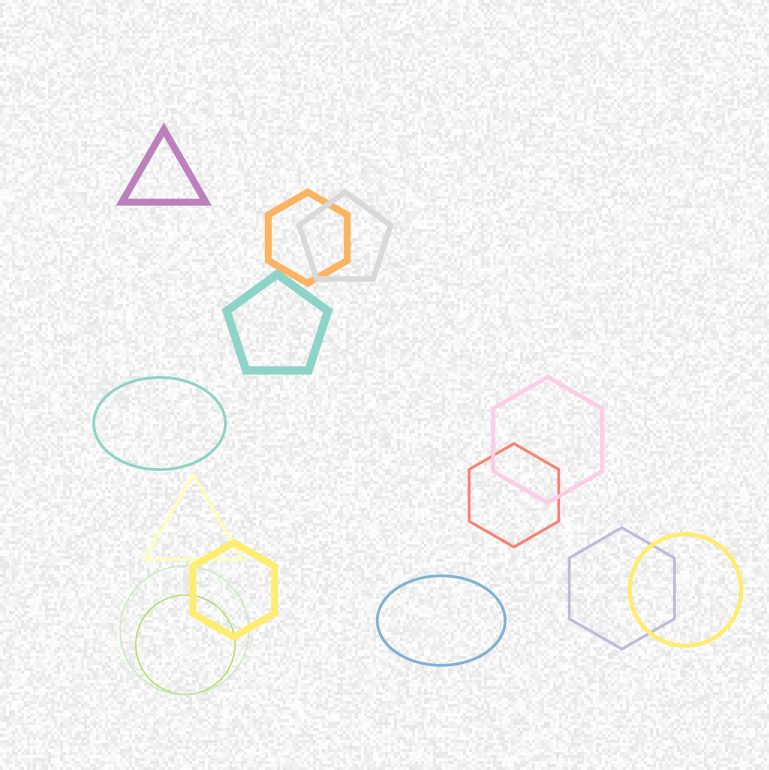[{"shape": "oval", "thickness": 1, "radius": 0.43, "center": [0.207, 0.45]}, {"shape": "pentagon", "thickness": 3, "radius": 0.35, "center": [0.36, 0.575]}, {"shape": "triangle", "thickness": 1, "radius": 0.37, "center": [0.251, 0.31]}, {"shape": "hexagon", "thickness": 1, "radius": 0.39, "center": [0.808, 0.236]}, {"shape": "hexagon", "thickness": 1, "radius": 0.34, "center": [0.667, 0.357]}, {"shape": "oval", "thickness": 1, "radius": 0.42, "center": [0.573, 0.194]}, {"shape": "hexagon", "thickness": 2.5, "radius": 0.3, "center": [0.4, 0.691]}, {"shape": "circle", "thickness": 0.5, "radius": 0.32, "center": [0.241, 0.163]}, {"shape": "hexagon", "thickness": 1.5, "radius": 0.41, "center": [0.711, 0.429]}, {"shape": "pentagon", "thickness": 2, "radius": 0.31, "center": [0.448, 0.688]}, {"shape": "triangle", "thickness": 2.5, "radius": 0.31, "center": [0.213, 0.769]}, {"shape": "circle", "thickness": 0.5, "radius": 0.42, "center": [0.24, 0.181]}, {"shape": "circle", "thickness": 1.5, "radius": 0.36, "center": [0.89, 0.234]}, {"shape": "hexagon", "thickness": 2.5, "radius": 0.31, "center": [0.304, 0.234]}]